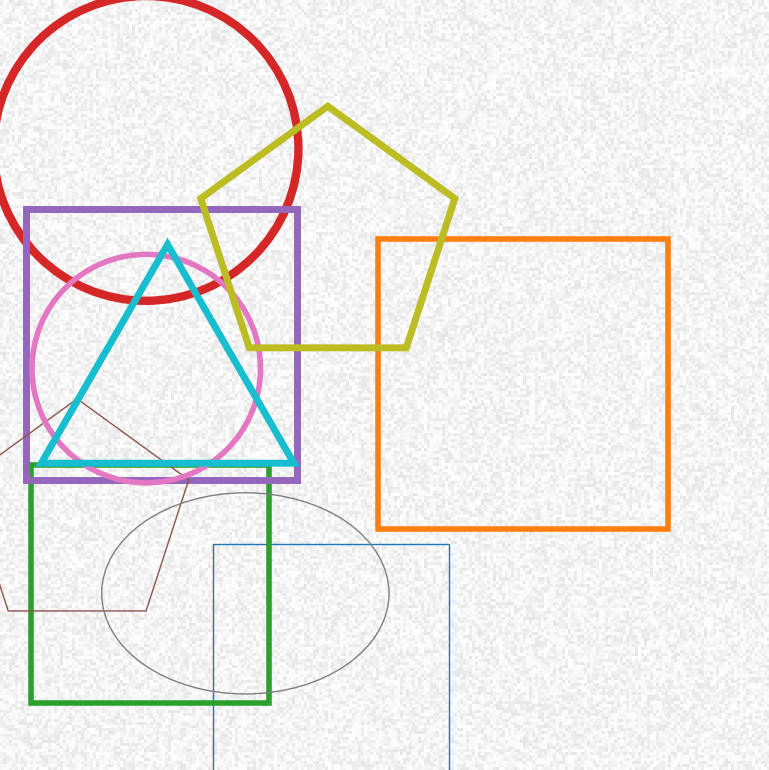[{"shape": "square", "thickness": 0.5, "radius": 0.77, "center": [0.429, 0.141]}, {"shape": "square", "thickness": 2, "radius": 0.94, "center": [0.679, 0.502]}, {"shape": "square", "thickness": 2, "radius": 0.77, "center": [0.195, 0.241]}, {"shape": "circle", "thickness": 3, "radius": 0.99, "center": [0.19, 0.807]}, {"shape": "square", "thickness": 2.5, "radius": 0.88, "center": [0.21, 0.553]}, {"shape": "pentagon", "thickness": 0.5, "radius": 0.76, "center": [0.1, 0.33]}, {"shape": "circle", "thickness": 2, "radius": 0.74, "center": [0.19, 0.521]}, {"shape": "oval", "thickness": 0.5, "radius": 0.93, "center": [0.319, 0.229]}, {"shape": "pentagon", "thickness": 2.5, "radius": 0.87, "center": [0.426, 0.689]}, {"shape": "triangle", "thickness": 2.5, "radius": 0.95, "center": [0.218, 0.493]}]